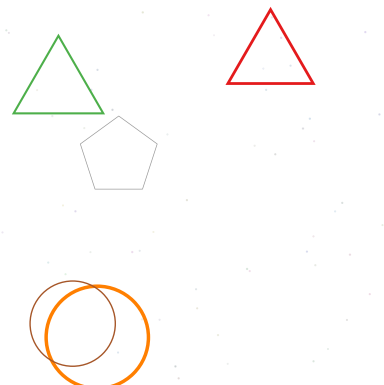[{"shape": "triangle", "thickness": 2, "radius": 0.64, "center": [0.703, 0.847]}, {"shape": "triangle", "thickness": 1.5, "radius": 0.67, "center": [0.152, 0.773]}, {"shape": "circle", "thickness": 2.5, "radius": 0.66, "center": [0.253, 0.124]}, {"shape": "circle", "thickness": 1, "radius": 0.55, "center": [0.189, 0.159]}, {"shape": "pentagon", "thickness": 0.5, "radius": 0.52, "center": [0.308, 0.594]}]